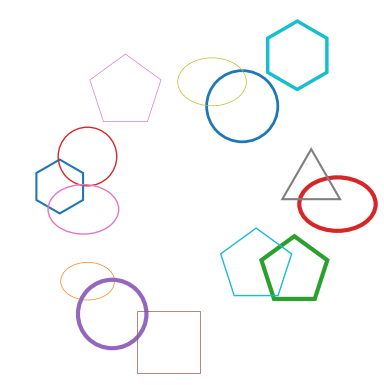[{"shape": "circle", "thickness": 2, "radius": 0.46, "center": [0.629, 0.724]}, {"shape": "hexagon", "thickness": 1.5, "radius": 0.35, "center": [0.155, 0.516]}, {"shape": "oval", "thickness": 0.5, "radius": 0.35, "center": [0.228, 0.27]}, {"shape": "pentagon", "thickness": 3, "radius": 0.45, "center": [0.765, 0.296]}, {"shape": "circle", "thickness": 1, "radius": 0.38, "center": [0.227, 0.593]}, {"shape": "oval", "thickness": 3, "radius": 0.5, "center": [0.877, 0.47]}, {"shape": "circle", "thickness": 3, "radius": 0.44, "center": [0.291, 0.184]}, {"shape": "square", "thickness": 0.5, "radius": 0.41, "center": [0.437, 0.112]}, {"shape": "pentagon", "thickness": 0.5, "radius": 0.49, "center": [0.326, 0.762]}, {"shape": "oval", "thickness": 1, "radius": 0.46, "center": [0.217, 0.456]}, {"shape": "triangle", "thickness": 1.5, "radius": 0.43, "center": [0.808, 0.526]}, {"shape": "oval", "thickness": 0.5, "radius": 0.45, "center": [0.551, 0.787]}, {"shape": "pentagon", "thickness": 1, "radius": 0.48, "center": [0.665, 0.311]}, {"shape": "hexagon", "thickness": 2.5, "radius": 0.44, "center": [0.772, 0.856]}]